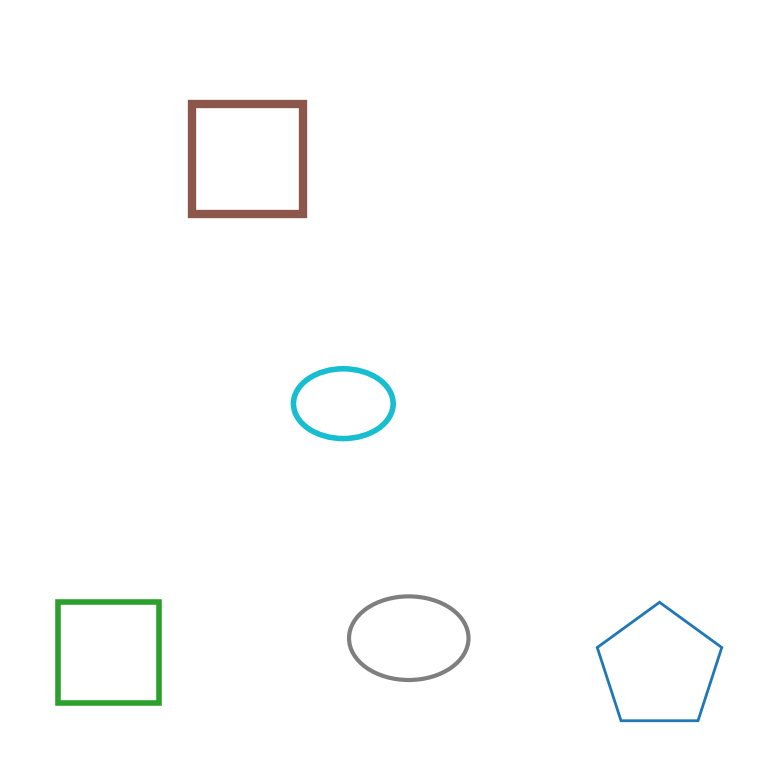[{"shape": "pentagon", "thickness": 1, "radius": 0.43, "center": [0.857, 0.133]}, {"shape": "square", "thickness": 2, "radius": 0.33, "center": [0.141, 0.153]}, {"shape": "square", "thickness": 3, "radius": 0.36, "center": [0.322, 0.793]}, {"shape": "oval", "thickness": 1.5, "radius": 0.39, "center": [0.531, 0.171]}, {"shape": "oval", "thickness": 2, "radius": 0.32, "center": [0.446, 0.476]}]